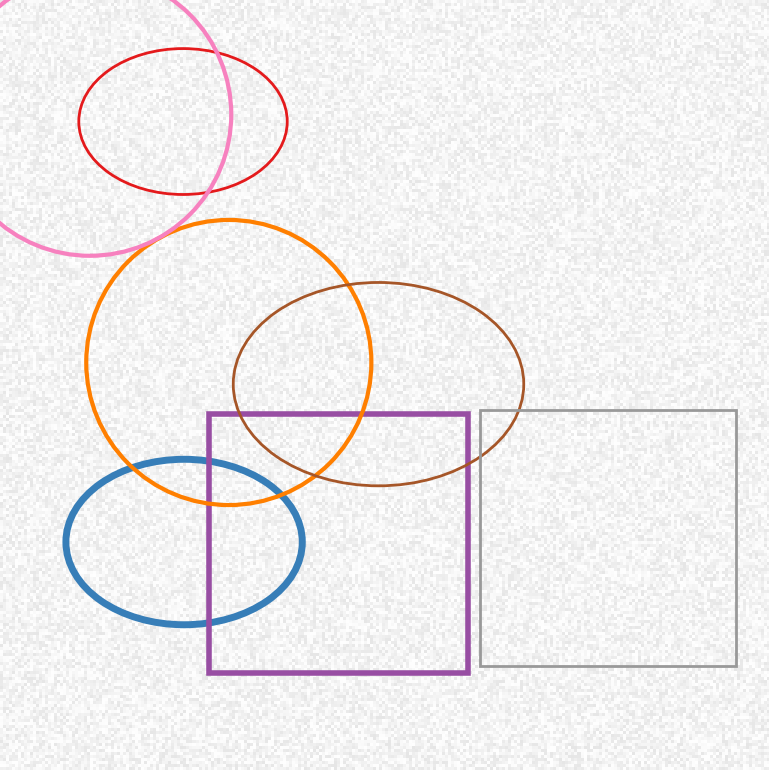[{"shape": "oval", "thickness": 1, "radius": 0.68, "center": [0.238, 0.842]}, {"shape": "oval", "thickness": 2.5, "radius": 0.77, "center": [0.239, 0.296]}, {"shape": "square", "thickness": 2, "radius": 0.84, "center": [0.439, 0.294]}, {"shape": "circle", "thickness": 1.5, "radius": 0.93, "center": [0.297, 0.529]}, {"shape": "oval", "thickness": 1, "radius": 0.94, "center": [0.492, 0.501]}, {"shape": "circle", "thickness": 1.5, "radius": 0.92, "center": [0.117, 0.851]}, {"shape": "square", "thickness": 1, "radius": 0.83, "center": [0.789, 0.301]}]